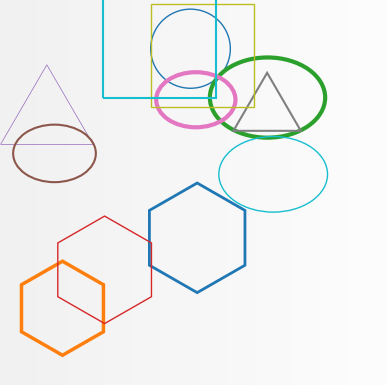[{"shape": "circle", "thickness": 1, "radius": 0.51, "center": [0.492, 0.873]}, {"shape": "hexagon", "thickness": 2, "radius": 0.71, "center": [0.509, 0.382]}, {"shape": "hexagon", "thickness": 2.5, "radius": 0.61, "center": [0.161, 0.199]}, {"shape": "oval", "thickness": 3, "radius": 0.74, "center": [0.69, 0.747]}, {"shape": "hexagon", "thickness": 1, "radius": 0.7, "center": [0.27, 0.299]}, {"shape": "triangle", "thickness": 0.5, "radius": 0.69, "center": [0.121, 0.694]}, {"shape": "oval", "thickness": 1.5, "radius": 0.53, "center": [0.141, 0.602]}, {"shape": "oval", "thickness": 3, "radius": 0.51, "center": [0.505, 0.741]}, {"shape": "triangle", "thickness": 1.5, "radius": 0.5, "center": [0.689, 0.71]}, {"shape": "square", "thickness": 1, "radius": 0.67, "center": [0.523, 0.856]}, {"shape": "square", "thickness": 1.5, "radius": 0.73, "center": [0.412, 0.892]}, {"shape": "oval", "thickness": 1, "radius": 0.7, "center": [0.705, 0.547]}]